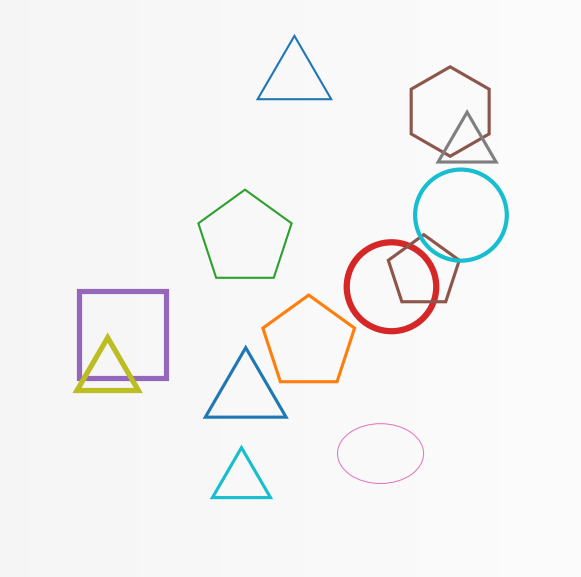[{"shape": "triangle", "thickness": 1, "radius": 0.37, "center": [0.507, 0.864]}, {"shape": "triangle", "thickness": 1.5, "radius": 0.4, "center": [0.423, 0.317]}, {"shape": "pentagon", "thickness": 1.5, "radius": 0.41, "center": [0.531, 0.405]}, {"shape": "pentagon", "thickness": 1, "radius": 0.42, "center": [0.421, 0.586]}, {"shape": "circle", "thickness": 3, "radius": 0.38, "center": [0.674, 0.503]}, {"shape": "square", "thickness": 2.5, "radius": 0.38, "center": [0.211, 0.42]}, {"shape": "hexagon", "thickness": 1.5, "radius": 0.39, "center": [0.774, 0.806]}, {"shape": "pentagon", "thickness": 1.5, "radius": 0.32, "center": [0.729, 0.529]}, {"shape": "oval", "thickness": 0.5, "radius": 0.37, "center": [0.655, 0.214]}, {"shape": "triangle", "thickness": 1.5, "radius": 0.29, "center": [0.804, 0.747]}, {"shape": "triangle", "thickness": 2.5, "radius": 0.31, "center": [0.185, 0.353]}, {"shape": "triangle", "thickness": 1.5, "radius": 0.29, "center": [0.415, 0.166]}, {"shape": "circle", "thickness": 2, "radius": 0.39, "center": [0.793, 0.627]}]